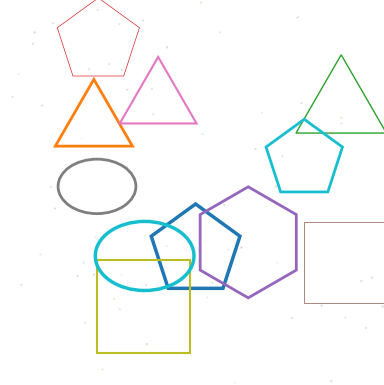[{"shape": "pentagon", "thickness": 2.5, "radius": 0.61, "center": [0.508, 0.349]}, {"shape": "triangle", "thickness": 2, "radius": 0.58, "center": [0.244, 0.678]}, {"shape": "triangle", "thickness": 1, "radius": 0.68, "center": [0.886, 0.722]}, {"shape": "pentagon", "thickness": 0.5, "radius": 0.56, "center": [0.255, 0.893]}, {"shape": "hexagon", "thickness": 2, "radius": 0.72, "center": [0.645, 0.371]}, {"shape": "square", "thickness": 0.5, "radius": 0.52, "center": [0.893, 0.319]}, {"shape": "triangle", "thickness": 1.5, "radius": 0.58, "center": [0.411, 0.737]}, {"shape": "oval", "thickness": 2, "radius": 0.51, "center": [0.252, 0.516]}, {"shape": "square", "thickness": 1.5, "radius": 0.61, "center": [0.373, 0.204]}, {"shape": "pentagon", "thickness": 2, "radius": 0.52, "center": [0.79, 0.586]}, {"shape": "oval", "thickness": 2.5, "radius": 0.64, "center": [0.376, 0.335]}]